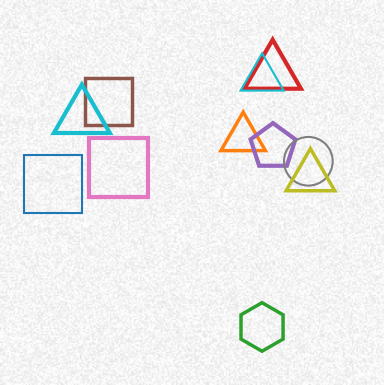[{"shape": "square", "thickness": 1.5, "radius": 0.38, "center": [0.138, 0.521]}, {"shape": "triangle", "thickness": 2.5, "radius": 0.33, "center": [0.632, 0.642]}, {"shape": "hexagon", "thickness": 2.5, "radius": 0.32, "center": [0.681, 0.151]}, {"shape": "triangle", "thickness": 3, "radius": 0.42, "center": [0.708, 0.812]}, {"shape": "pentagon", "thickness": 3, "radius": 0.31, "center": [0.709, 0.619]}, {"shape": "square", "thickness": 2.5, "radius": 0.31, "center": [0.281, 0.737]}, {"shape": "square", "thickness": 3, "radius": 0.38, "center": [0.308, 0.564]}, {"shape": "circle", "thickness": 1.5, "radius": 0.32, "center": [0.801, 0.581]}, {"shape": "triangle", "thickness": 2.5, "radius": 0.36, "center": [0.806, 0.541]}, {"shape": "triangle", "thickness": 1.5, "radius": 0.32, "center": [0.681, 0.797]}, {"shape": "triangle", "thickness": 3, "radius": 0.42, "center": [0.213, 0.696]}]